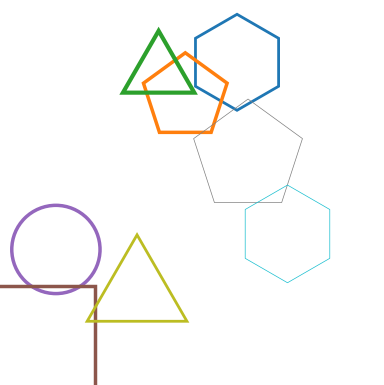[{"shape": "hexagon", "thickness": 2, "radius": 0.62, "center": [0.616, 0.838]}, {"shape": "pentagon", "thickness": 2.5, "radius": 0.57, "center": [0.481, 0.749]}, {"shape": "triangle", "thickness": 3, "radius": 0.53, "center": [0.412, 0.813]}, {"shape": "circle", "thickness": 2.5, "radius": 0.57, "center": [0.145, 0.352]}, {"shape": "square", "thickness": 2.5, "radius": 0.69, "center": [0.108, 0.119]}, {"shape": "pentagon", "thickness": 0.5, "radius": 0.74, "center": [0.644, 0.594]}, {"shape": "triangle", "thickness": 2, "radius": 0.75, "center": [0.356, 0.24]}, {"shape": "hexagon", "thickness": 0.5, "radius": 0.63, "center": [0.747, 0.392]}]